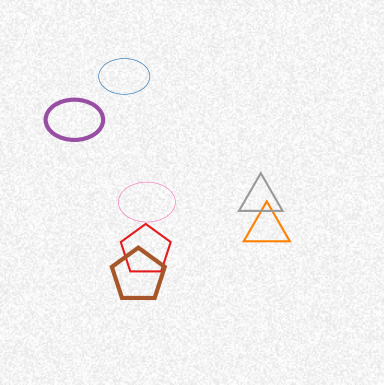[{"shape": "pentagon", "thickness": 1.5, "radius": 0.34, "center": [0.379, 0.35]}, {"shape": "oval", "thickness": 0.5, "radius": 0.33, "center": [0.323, 0.802]}, {"shape": "oval", "thickness": 3, "radius": 0.37, "center": [0.193, 0.689]}, {"shape": "triangle", "thickness": 1.5, "radius": 0.35, "center": [0.693, 0.408]}, {"shape": "pentagon", "thickness": 3, "radius": 0.36, "center": [0.359, 0.285]}, {"shape": "oval", "thickness": 0.5, "radius": 0.37, "center": [0.382, 0.475]}, {"shape": "triangle", "thickness": 1.5, "radius": 0.33, "center": [0.677, 0.485]}]